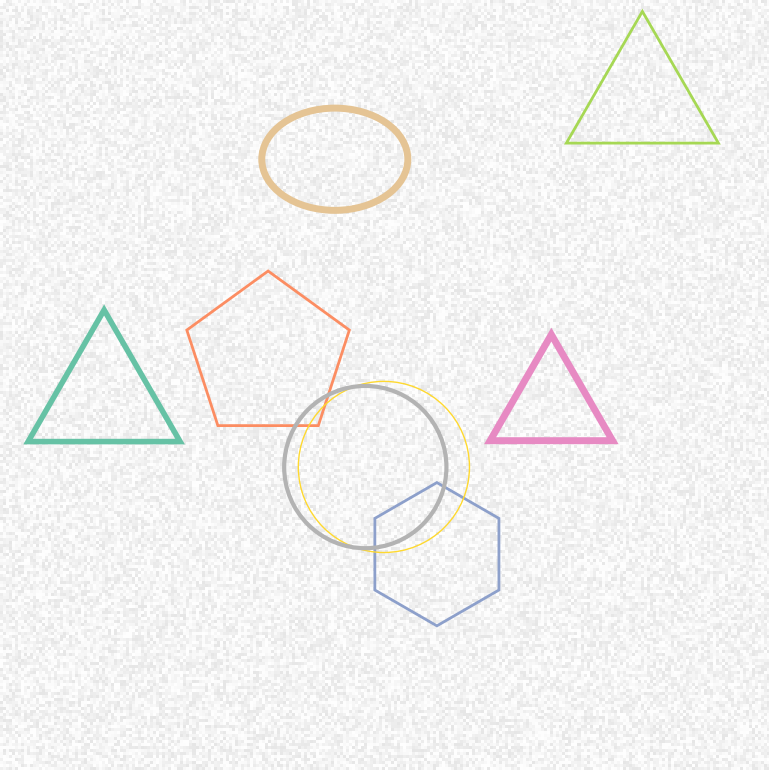[{"shape": "triangle", "thickness": 2, "radius": 0.57, "center": [0.135, 0.483]}, {"shape": "pentagon", "thickness": 1, "radius": 0.55, "center": [0.348, 0.537]}, {"shape": "hexagon", "thickness": 1, "radius": 0.47, "center": [0.567, 0.28]}, {"shape": "triangle", "thickness": 2.5, "radius": 0.46, "center": [0.716, 0.474]}, {"shape": "triangle", "thickness": 1, "radius": 0.57, "center": [0.834, 0.871]}, {"shape": "circle", "thickness": 0.5, "radius": 0.56, "center": [0.499, 0.394]}, {"shape": "oval", "thickness": 2.5, "radius": 0.47, "center": [0.435, 0.793]}, {"shape": "circle", "thickness": 1.5, "radius": 0.53, "center": [0.474, 0.393]}]